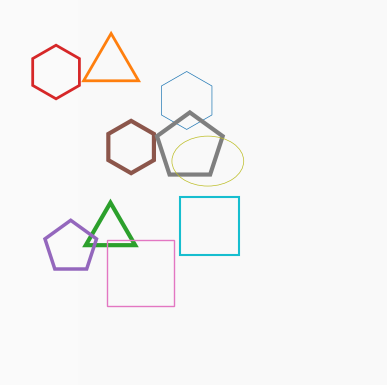[{"shape": "hexagon", "thickness": 0.5, "radius": 0.38, "center": [0.482, 0.739]}, {"shape": "triangle", "thickness": 2, "radius": 0.41, "center": [0.287, 0.831]}, {"shape": "triangle", "thickness": 3, "radius": 0.37, "center": [0.285, 0.4]}, {"shape": "hexagon", "thickness": 2, "radius": 0.35, "center": [0.145, 0.813]}, {"shape": "pentagon", "thickness": 2.5, "radius": 0.35, "center": [0.183, 0.358]}, {"shape": "hexagon", "thickness": 3, "radius": 0.34, "center": [0.338, 0.618]}, {"shape": "square", "thickness": 1, "radius": 0.43, "center": [0.364, 0.291]}, {"shape": "pentagon", "thickness": 3, "radius": 0.45, "center": [0.49, 0.619]}, {"shape": "oval", "thickness": 0.5, "radius": 0.46, "center": [0.536, 0.582]}, {"shape": "square", "thickness": 1.5, "radius": 0.38, "center": [0.54, 0.414]}]